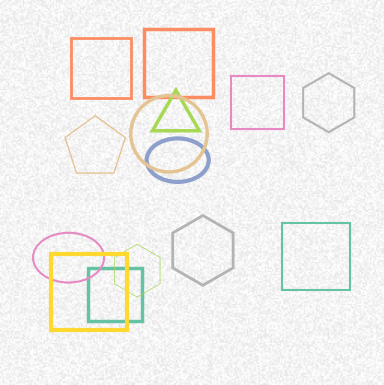[{"shape": "square", "thickness": 2.5, "radius": 0.35, "center": [0.298, 0.235]}, {"shape": "square", "thickness": 1.5, "radius": 0.44, "center": [0.821, 0.334]}, {"shape": "square", "thickness": 2.5, "radius": 0.44, "center": [0.463, 0.836]}, {"shape": "square", "thickness": 2, "radius": 0.39, "center": [0.261, 0.824]}, {"shape": "oval", "thickness": 3, "radius": 0.4, "center": [0.462, 0.584]}, {"shape": "square", "thickness": 1.5, "radius": 0.34, "center": [0.67, 0.733]}, {"shape": "oval", "thickness": 1.5, "radius": 0.46, "center": [0.178, 0.331]}, {"shape": "triangle", "thickness": 2.5, "radius": 0.35, "center": [0.457, 0.696]}, {"shape": "hexagon", "thickness": 0.5, "radius": 0.34, "center": [0.356, 0.297]}, {"shape": "square", "thickness": 3, "radius": 0.49, "center": [0.231, 0.241]}, {"shape": "circle", "thickness": 2.5, "radius": 0.5, "center": [0.439, 0.653]}, {"shape": "pentagon", "thickness": 1, "radius": 0.41, "center": [0.247, 0.617]}, {"shape": "hexagon", "thickness": 1.5, "radius": 0.38, "center": [0.854, 0.733]}, {"shape": "hexagon", "thickness": 2, "radius": 0.45, "center": [0.527, 0.35]}]